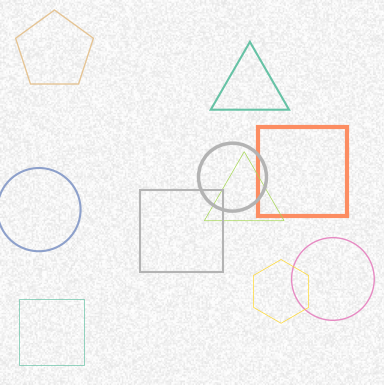[{"shape": "triangle", "thickness": 1.5, "radius": 0.59, "center": [0.649, 0.774]}, {"shape": "square", "thickness": 0.5, "radius": 0.43, "center": [0.134, 0.138]}, {"shape": "square", "thickness": 3, "radius": 0.58, "center": [0.787, 0.555]}, {"shape": "circle", "thickness": 1.5, "radius": 0.54, "center": [0.101, 0.456]}, {"shape": "circle", "thickness": 1, "radius": 0.54, "center": [0.865, 0.275]}, {"shape": "triangle", "thickness": 0.5, "radius": 0.6, "center": [0.634, 0.487]}, {"shape": "hexagon", "thickness": 0.5, "radius": 0.41, "center": [0.73, 0.243]}, {"shape": "pentagon", "thickness": 1, "radius": 0.53, "center": [0.142, 0.868]}, {"shape": "square", "thickness": 1.5, "radius": 0.54, "center": [0.472, 0.4]}, {"shape": "circle", "thickness": 2.5, "radius": 0.44, "center": [0.604, 0.54]}]